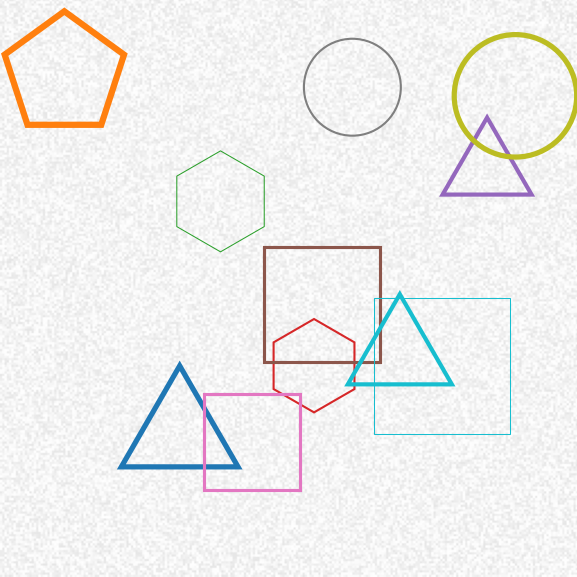[{"shape": "triangle", "thickness": 2.5, "radius": 0.58, "center": [0.311, 0.249]}, {"shape": "pentagon", "thickness": 3, "radius": 0.54, "center": [0.111, 0.871]}, {"shape": "hexagon", "thickness": 0.5, "radius": 0.44, "center": [0.382, 0.65]}, {"shape": "hexagon", "thickness": 1, "radius": 0.4, "center": [0.544, 0.366]}, {"shape": "triangle", "thickness": 2, "radius": 0.44, "center": [0.843, 0.707]}, {"shape": "square", "thickness": 1.5, "radius": 0.5, "center": [0.558, 0.472]}, {"shape": "square", "thickness": 1.5, "radius": 0.42, "center": [0.436, 0.234]}, {"shape": "circle", "thickness": 1, "radius": 0.42, "center": [0.61, 0.848]}, {"shape": "circle", "thickness": 2.5, "radius": 0.53, "center": [0.893, 0.833]}, {"shape": "square", "thickness": 0.5, "radius": 0.59, "center": [0.765, 0.365]}, {"shape": "triangle", "thickness": 2, "radius": 0.52, "center": [0.692, 0.386]}]